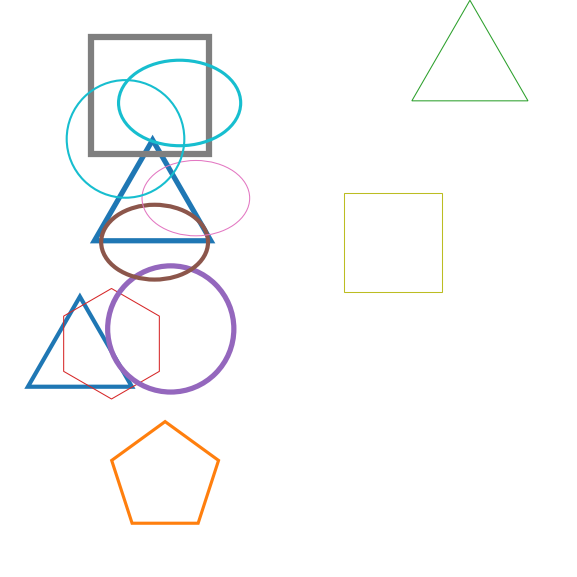[{"shape": "triangle", "thickness": 2.5, "radius": 0.58, "center": [0.264, 0.64]}, {"shape": "triangle", "thickness": 2, "radius": 0.52, "center": [0.138, 0.381]}, {"shape": "pentagon", "thickness": 1.5, "radius": 0.49, "center": [0.286, 0.172]}, {"shape": "triangle", "thickness": 0.5, "radius": 0.58, "center": [0.814, 0.883]}, {"shape": "hexagon", "thickness": 0.5, "radius": 0.48, "center": [0.193, 0.404]}, {"shape": "circle", "thickness": 2.5, "radius": 0.55, "center": [0.296, 0.43]}, {"shape": "oval", "thickness": 2, "radius": 0.46, "center": [0.268, 0.58]}, {"shape": "oval", "thickness": 0.5, "radius": 0.47, "center": [0.339, 0.656]}, {"shape": "square", "thickness": 3, "radius": 0.51, "center": [0.26, 0.834]}, {"shape": "square", "thickness": 0.5, "radius": 0.43, "center": [0.68, 0.579]}, {"shape": "circle", "thickness": 1, "radius": 0.51, "center": [0.217, 0.759]}, {"shape": "oval", "thickness": 1.5, "radius": 0.53, "center": [0.311, 0.821]}]